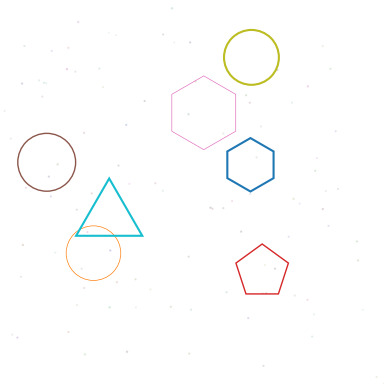[{"shape": "hexagon", "thickness": 1.5, "radius": 0.35, "center": [0.651, 0.572]}, {"shape": "circle", "thickness": 0.5, "radius": 0.35, "center": [0.243, 0.342]}, {"shape": "pentagon", "thickness": 1, "radius": 0.36, "center": [0.681, 0.295]}, {"shape": "circle", "thickness": 1, "radius": 0.38, "center": [0.121, 0.578]}, {"shape": "hexagon", "thickness": 0.5, "radius": 0.48, "center": [0.529, 0.707]}, {"shape": "circle", "thickness": 1.5, "radius": 0.36, "center": [0.653, 0.851]}, {"shape": "triangle", "thickness": 1.5, "radius": 0.5, "center": [0.284, 0.437]}]